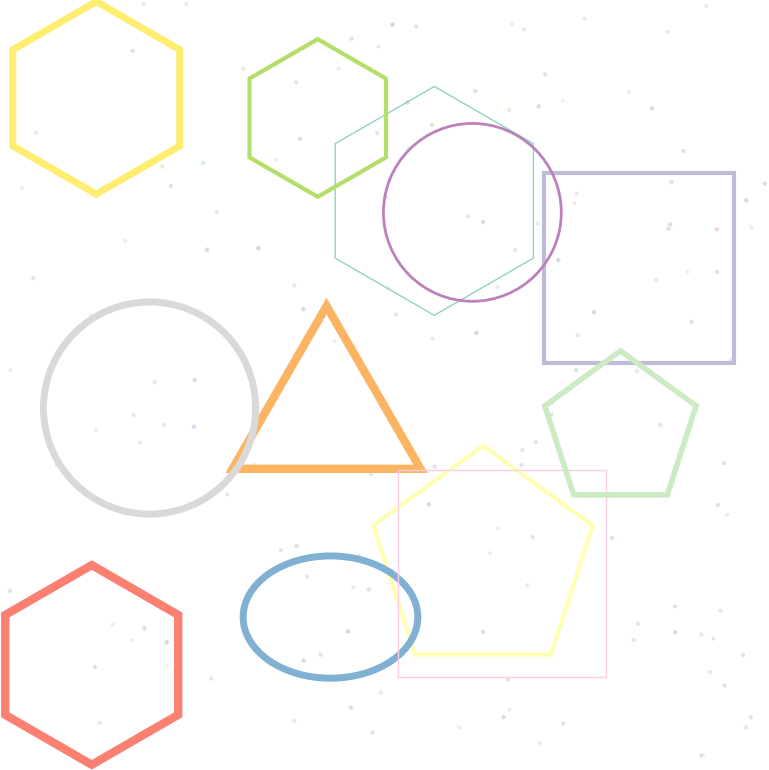[{"shape": "hexagon", "thickness": 0.5, "radius": 0.74, "center": [0.564, 0.739]}, {"shape": "pentagon", "thickness": 1.5, "radius": 0.75, "center": [0.627, 0.271]}, {"shape": "square", "thickness": 1.5, "radius": 0.62, "center": [0.83, 0.652]}, {"shape": "hexagon", "thickness": 3, "radius": 0.65, "center": [0.119, 0.136]}, {"shape": "oval", "thickness": 2.5, "radius": 0.57, "center": [0.429, 0.199]}, {"shape": "triangle", "thickness": 3, "radius": 0.7, "center": [0.424, 0.462]}, {"shape": "hexagon", "thickness": 1.5, "radius": 0.51, "center": [0.413, 0.847]}, {"shape": "square", "thickness": 0.5, "radius": 0.67, "center": [0.652, 0.255]}, {"shape": "circle", "thickness": 2.5, "radius": 0.69, "center": [0.194, 0.47]}, {"shape": "circle", "thickness": 1, "radius": 0.58, "center": [0.613, 0.724]}, {"shape": "pentagon", "thickness": 2, "radius": 0.52, "center": [0.806, 0.441]}, {"shape": "hexagon", "thickness": 2.5, "radius": 0.63, "center": [0.125, 0.873]}]